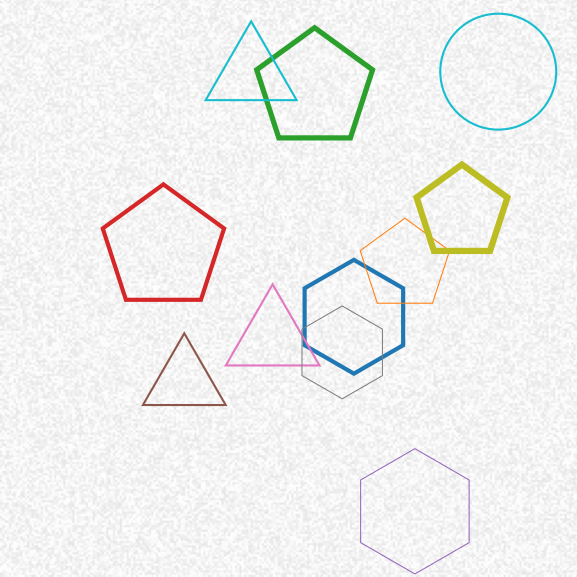[{"shape": "hexagon", "thickness": 2, "radius": 0.49, "center": [0.613, 0.451]}, {"shape": "pentagon", "thickness": 0.5, "radius": 0.41, "center": [0.701, 0.54]}, {"shape": "pentagon", "thickness": 2.5, "radius": 0.53, "center": [0.545, 0.846]}, {"shape": "pentagon", "thickness": 2, "radius": 0.55, "center": [0.283, 0.569]}, {"shape": "hexagon", "thickness": 0.5, "radius": 0.54, "center": [0.718, 0.114]}, {"shape": "triangle", "thickness": 1, "radius": 0.41, "center": [0.319, 0.339]}, {"shape": "triangle", "thickness": 1, "radius": 0.47, "center": [0.472, 0.413]}, {"shape": "hexagon", "thickness": 0.5, "radius": 0.4, "center": [0.593, 0.389]}, {"shape": "pentagon", "thickness": 3, "radius": 0.41, "center": [0.8, 0.632]}, {"shape": "triangle", "thickness": 1, "radius": 0.46, "center": [0.435, 0.871]}, {"shape": "circle", "thickness": 1, "radius": 0.5, "center": [0.863, 0.875]}]